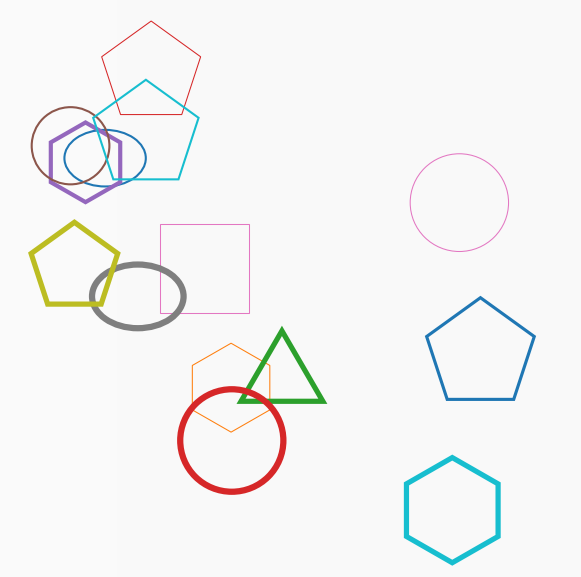[{"shape": "pentagon", "thickness": 1.5, "radius": 0.49, "center": [0.827, 0.386]}, {"shape": "oval", "thickness": 1, "radius": 0.35, "center": [0.181, 0.725]}, {"shape": "hexagon", "thickness": 0.5, "radius": 0.38, "center": [0.398, 0.328]}, {"shape": "triangle", "thickness": 2.5, "radius": 0.41, "center": [0.485, 0.345]}, {"shape": "pentagon", "thickness": 0.5, "radius": 0.45, "center": [0.26, 0.873]}, {"shape": "circle", "thickness": 3, "radius": 0.44, "center": [0.399, 0.236]}, {"shape": "hexagon", "thickness": 2, "radius": 0.34, "center": [0.147, 0.718]}, {"shape": "circle", "thickness": 1, "radius": 0.33, "center": [0.121, 0.747]}, {"shape": "square", "thickness": 0.5, "radius": 0.38, "center": [0.352, 0.534]}, {"shape": "circle", "thickness": 0.5, "radius": 0.42, "center": [0.79, 0.648]}, {"shape": "oval", "thickness": 3, "radius": 0.39, "center": [0.237, 0.486]}, {"shape": "pentagon", "thickness": 2.5, "radius": 0.39, "center": [0.128, 0.536]}, {"shape": "pentagon", "thickness": 1, "radius": 0.48, "center": [0.251, 0.766]}, {"shape": "hexagon", "thickness": 2.5, "radius": 0.46, "center": [0.778, 0.116]}]